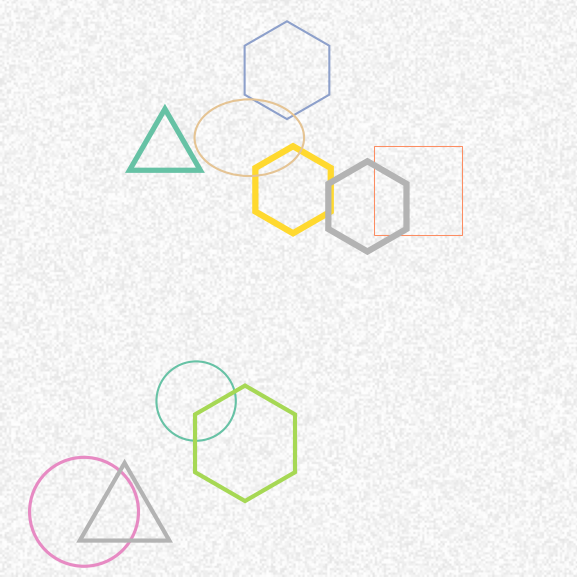[{"shape": "circle", "thickness": 1, "radius": 0.34, "center": [0.34, 0.305]}, {"shape": "triangle", "thickness": 2.5, "radius": 0.35, "center": [0.286, 0.74]}, {"shape": "square", "thickness": 0.5, "radius": 0.38, "center": [0.724, 0.669]}, {"shape": "hexagon", "thickness": 1, "radius": 0.42, "center": [0.497, 0.878]}, {"shape": "circle", "thickness": 1.5, "radius": 0.47, "center": [0.146, 0.113]}, {"shape": "hexagon", "thickness": 2, "radius": 0.5, "center": [0.424, 0.232]}, {"shape": "hexagon", "thickness": 3, "radius": 0.38, "center": [0.507, 0.671]}, {"shape": "oval", "thickness": 1, "radius": 0.47, "center": [0.432, 0.761]}, {"shape": "hexagon", "thickness": 3, "radius": 0.39, "center": [0.636, 0.642]}, {"shape": "triangle", "thickness": 2, "radius": 0.45, "center": [0.216, 0.108]}]